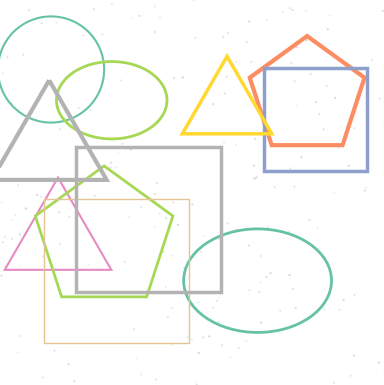[{"shape": "oval", "thickness": 2, "radius": 0.96, "center": [0.669, 0.271]}, {"shape": "circle", "thickness": 1.5, "radius": 0.69, "center": [0.133, 0.819]}, {"shape": "pentagon", "thickness": 3, "radius": 0.78, "center": [0.798, 0.75]}, {"shape": "square", "thickness": 2.5, "radius": 0.67, "center": [0.819, 0.69]}, {"shape": "triangle", "thickness": 1.5, "radius": 0.8, "center": [0.151, 0.379]}, {"shape": "pentagon", "thickness": 2, "radius": 0.94, "center": [0.27, 0.381]}, {"shape": "oval", "thickness": 2, "radius": 0.72, "center": [0.29, 0.74]}, {"shape": "triangle", "thickness": 2.5, "radius": 0.67, "center": [0.59, 0.72]}, {"shape": "square", "thickness": 1, "radius": 0.94, "center": [0.302, 0.296]}, {"shape": "triangle", "thickness": 3, "radius": 0.86, "center": [0.128, 0.619]}, {"shape": "square", "thickness": 2.5, "radius": 0.94, "center": [0.385, 0.43]}]